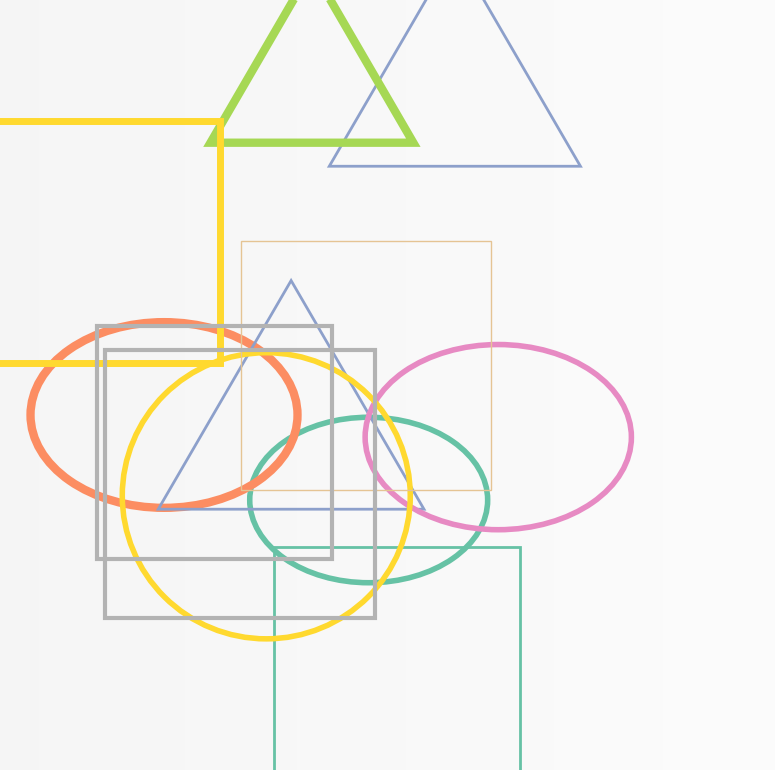[{"shape": "square", "thickness": 1, "radius": 0.79, "center": [0.512, 0.131]}, {"shape": "oval", "thickness": 2, "radius": 0.77, "center": [0.476, 0.351]}, {"shape": "oval", "thickness": 3, "radius": 0.86, "center": [0.212, 0.461]}, {"shape": "triangle", "thickness": 1, "radius": 0.94, "center": [0.587, 0.878]}, {"shape": "triangle", "thickness": 1, "radius": 0.99, "center": [0.376, 0.438]}, {"shape": "oval", "thickness": 2, "radius": 0.86, "center": [0.643, 0.432]}, {"shape": "triangle", "thickness": 3, "radius": 0.76, "center": [0.402, 0.89]}, {"shape": "circle", "thickness": 2, "radius": 0.93, "center": [0.344, 0.356]}, {"shape": "square", "thickness": 2.5, "radius": 0.78, "center": [0.127, 0.686]}, {"shape": "square", "thickness": 0.5, "radius": 0.81, "center": [0.472, 0.525]}, {"shape": "square", "thickness": 1.5, "radius": 0.76, "center": [0.276, 0.425]}, {"shape": "square", "thickness": 1.5, "radius": 0.87, "center": [0.31, 0.372]}]